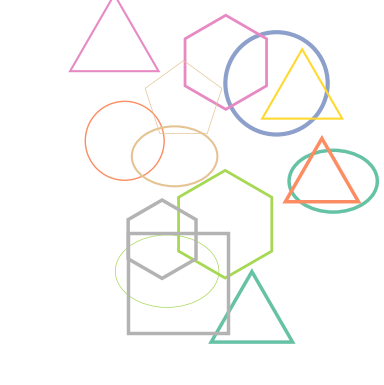[{"shape": "triangle", "thickness": 2.5, "radius": 0.61, "center": [0.654, 0.172]}, {"shape": "oval", "thickness": 2.5, "radius": 0.57, "center": [0.865, 0.529]}, {"shape": "triangle", "thickness": 2.5, "radius": 0.55, "center": [0.836, 0.531]}, {"shape": "circle", "thickness": 1, "radius": 0.51, "center": [0.324, 0.634]}, {"shape": "circle", "thickness": 3, "radius": 0.66, "center": [0.718, 0.783]}, {"shape": "hexagon", "thickness": 2, "radius": 0.61, "center": [0.586, 0.838]}, {"shape": "triangle", "thickness": 1.5, "radius": 0.66, "center": [0.297, 0.881]}, {"shape": "oval", "thickness": 0.5, "radius": 0.67, "center": [0.434, 0.296]}, {"shape": "hexagon", "thickness": 2, "radius": 0.7, "center": [0.585, 0.418]}, {"shape": "triangle", "thickness": 1.5, "radius": 0.6, "center": [0.785, 0.752]}, {"shape": "oval", "thickness": 1.5, "radius": 0.56, "center": [0.454, 0.594]}, {"shape": "pentagon", "thickness": 0.5, "radius": 0.52, "center": [0.477, 0.738]}, {"shape": "hexagon", "thickness": 2.5, "radius": 0.51, "center": [0.421, 0.379]}, {"shape": "square", "thickness": 2.5, "radius": 0.65, "center": [0.463, 0.265]}]